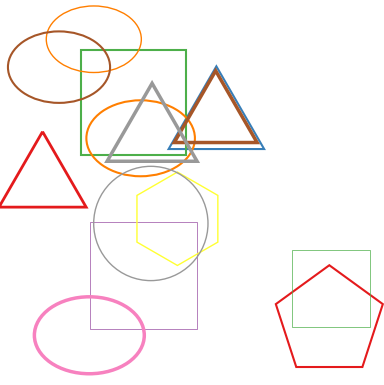[{"shape": "pentagon", "thickness": 1.5, "radius": 0.73, "center": [0.855, 0.165]}, {"shape": "triangle", "thickness": 2, "radius": 0.65, "center": [0.111, 0.527]}, {"shape": "triangle", "thickness": 1.5, "radius": 0.72, "center": [0.562, 0.684]}, {"shape": "square", "thickness": 0.5, "radius": 0.5, "center": [0.859, 0.251]}, {"shape": "square", "thickness": 1.5, "radius": 0.68, "center": [0.346, 0.734]}, {"shape": "square", "thickness": 0.5, "radius": 0.69, "center": [0.373, 0.284]}, {"shape": "oval", "thickness": 1.5, "radius": 0.7, "center": [0.365, 0.641]}, {"shape": "oval", "thickness": 1, "radius": 0.62, "center": [0.244, 0.898]}, {"shape": "hexagon", "thickness": 1, "radius": 0.61, "center": [0.461, 0.432]}, {"shape": "triangle", "thickness": 2.5, "radius": 0.62, "center": [0.56, 0.692]}, {"shape": "oval", "thickness": 1.5, "radius": 0.66, "center": [0.153, 0.826]}, {"shape": "oval", "thickness": 2.5, "radius": 0.71, "center": [0.232, 0.129]}, {"shape": "triangle", "thickness": 2.5, "radius": 0.67, "center": [0.395, 0.649]}, {"shape": "circle", "thickness": 1, "radius": 0.74, "center": [0.392, 0.42]}]